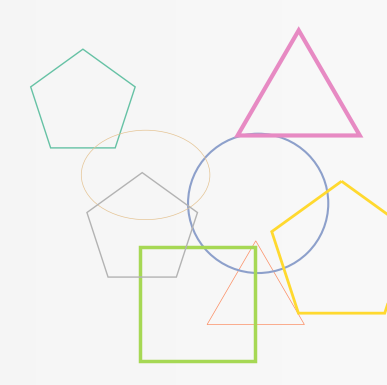[{"shape": "pentagon", "thickness": 1, "radius": 0.71, "center": [0.214, 0.731]}, {"shape": "triangle", "thickness": 0.5, "radius": 0.73, "center": [0.66, 0.229]}, {"shape": "circle", "thickness": 1.5, "radius": 0.9, "center": [0.666, 0.472]}, {"shape": "triangle", "thickness": 3, "radius": 0.91, "center": [0.771, 0.739]}, {"shape": "square", "thickness": 2.5, "radius": 0.74, "center": [0.51, 0.21]}, {"shape": "pentagon", "thickness": 2, "radius": 0.95, "center": [0.881, 0.34]}, {"shape": "oval", "thickness": 0.5, "radius": 0.83, "center": [0.376, 0.546]}, {"shape": "pentagon", "thickness": 1, "radius": 0.75, "center": [0.367, 0.402]}]